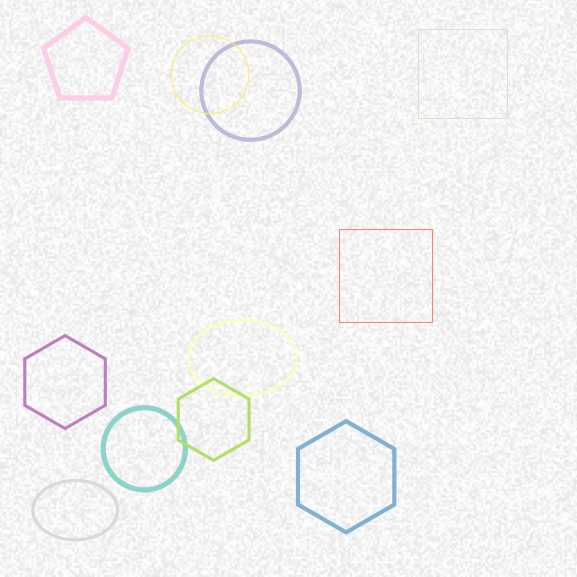[{"shape": "circle", "thickness": 2.5, "radius": 0.36, "center": [0.25, 0.222]}, {"shape": "oval", "thickness": 1, "radius": 0.47, "center": [0.42, 0.379]}, {"shape": "circle", "thickness": 2, "radius": 0.43, "center": [0.434, 0.842]}, {"shape": "square", "thickness": 0.5, "radius": 0.4, "center": [0.668, 0.522]}, {"shape": "hexagon", "thickness": 2, "radius": 0.48, "center": [0.599, 0.174]}, {"shape": "hexagon", "thickness": 1.5, "radius": 0.35, "center": [0.37, 0.273]}, {"shape": "pentagon", "thickness": 2.5, "radius": 0.38, "center": [0.149, 0.892]}, {"shape": "oval", "thickness": 1.5, "radius": 0.37, "center": [0.13, 0.116]}, {"shape": "hexagon", "thickness": 1.5, "radius": 0.4, "center": [0.113, 0.338]}, {"shape": "square", "thickness": 0.5, "radius": 0.39, "center": [0.801, 0.872]}, {"shape": "circle", "thickness": 0.5, "radius": 0.34, "center": [0.364, 0.87]}]